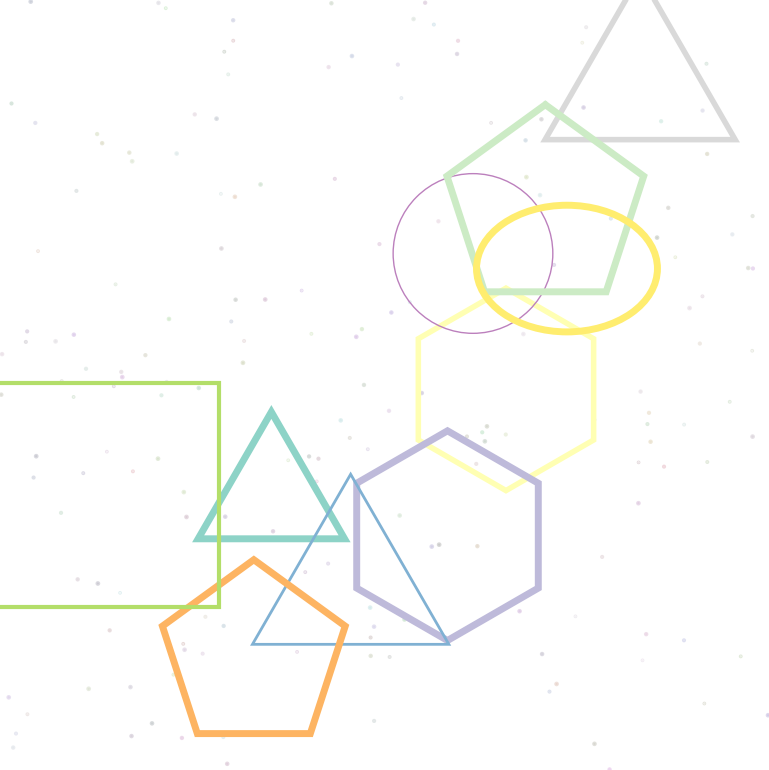[{"shape": "triangle", "thickness": 2.5, "radius": 0.55, "center": [0.352, 0.355]}, {"shape": "hexagon", "thickness": 2, "radius": 0.66, "center": [0.657, 0.494]}, {"shape": "hexagon", "thickness": 2.5, "radius": 0.68, "center": [0.581, 0.304]}, {"shape": "triangle", "thickness": 1, "radius": 0.74, "center": [0.455, 0.237]}, {"shape": "pentagon", "thickness": 2.5, "radius": 0.62, "center": [0.33, 0.148]}, {"shape": "square", "thickness": 1.5, "radius": 0.73, "center": [0.14, 0.357]}, {"shape": "triangle", "thickness": 2, "radius": 0.71, "center": [0.831, 0.89]}, {"shape": "circle", "thickness": 0.5, "radius": 0.52, "center": [0.614, 0.671]}, {"shape": "pentagon", "thickness": 2.5, "radius": 0.67, "center": [0.708, 0.73]}, {"shape": "oval", "thickness": 2.5, "radius": 0.59, "center": [0.736, 0.651]}]